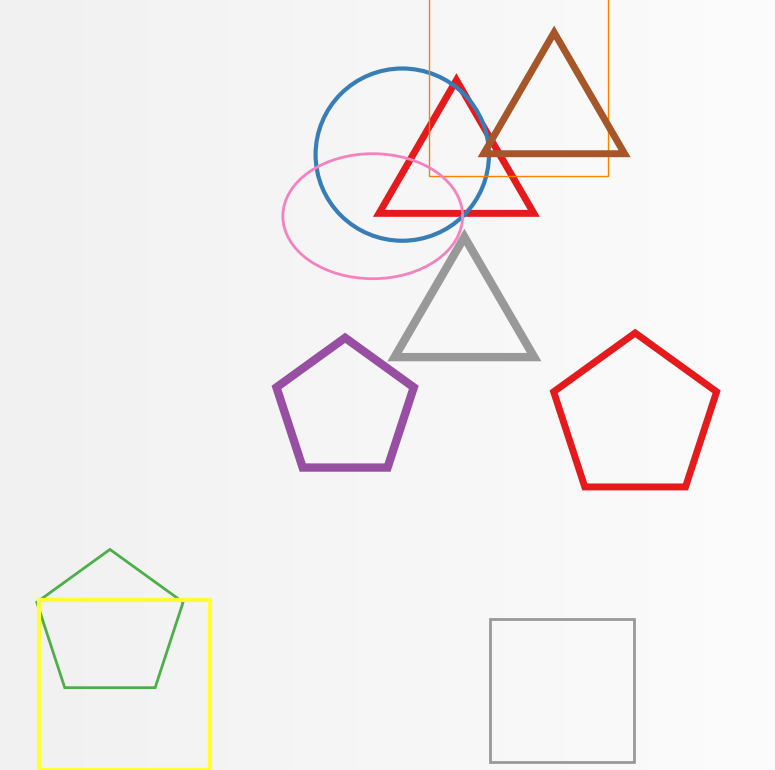[{"shape": "triangle", "thickness": 2.5, "radius": 0.58, "center": [0.589, 0.781]}, {"shape": "pentagon", "thickness": 2.5, "radius": 0.55, "center": [0.82, 0.457]}, {"shape": "circle", "thickness": 1.5, "radius": 0.56, "center": [0.519, 0.799]}, {"shape": "pentagon", "thickness": 1, "radius": 0.5, "center": [0.142, 0.187]}, {"shape": "pentagon", "thickness": 3, "radius": 0.47, "center": [0.445, 0.468]}, {"shape": "square", "thickness": 0.5, "radius": 0.58, "center": [0.669, 0.887]}, {"shape": "square", "thickness": 1.5, "radius": 0.55, "center": [0.16, 0.11]}, {"shape": "triangle", "thickness": 2.5, "radius": 0.52, "center": [0.715, 0.853]}, {"shape": "oval", "thickness": 1, "radius": 0.58, "center": [0.481, 0.719]}, {"shape": "square", "thickness": 1, "radius": 0.47, "center": [0.726, 0.104]}, {"shape": "triangle", "thickness": 3, "radius": 0.52, "center": [0.599, 0.588]}]